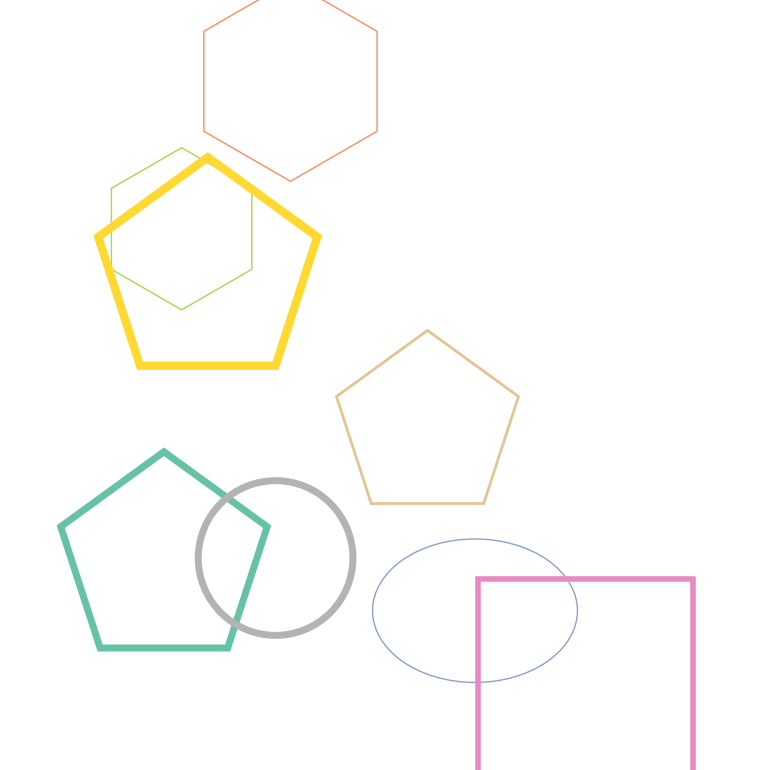[{"shape": "pentagon", "thickness": 2.5, "radius": 0.7, "center": [0.213, 0.272]}, {"shape": "hexagon", "thickness": 0.5, "radius": 0.65, "center": [0.377, 0.894]}, {"shape": "oval", "thickness": 0.5, "radius": 0.67, "center": [0.617, 0.207]}, {"shape": "square", "thickness": 2, "radius": 0.7, "center": [0.76, 0.109]}, {"shape": "hexagon", "thickness": 0.5, "radius": 0.53, "center": [0.236, 0.703]}, {"shape": "pentagon", "thickness": 3, "radius": 0.75, "center": [0.27, 0.646]}, {"shape": "pentagon", "thickness": 1, "radius": 0.62, "center": [0.555, 0.447]}, {"shape": "circle", "thickness": 2.5, "radius": 0.5, "center": [0.358, 0.275]}]